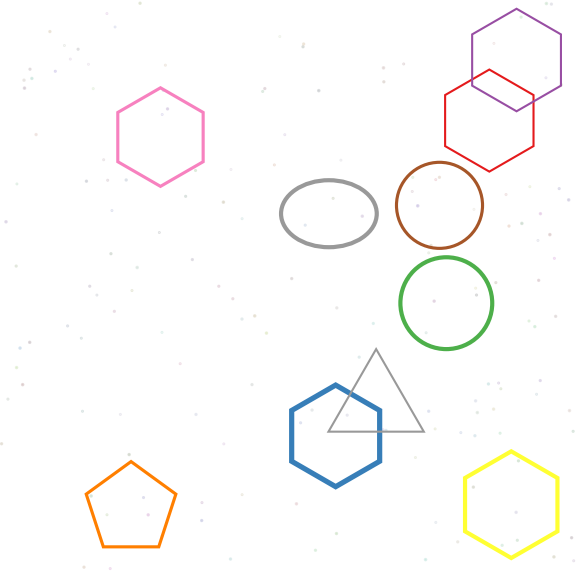[{"shape": "hexagon", "thickness": 1, "radius": 0.44, "center": [0.847, 0.79]}, {"shape": "hexagon", "thickness": 2.5, "radius": 0.44, "center": [0.581, 0.244]}, {"shape": "circle", "thickness": 2, "radius": 0.4, "center": [0.773, 0.474]}, {"shape": "hexagon", "thickness": 1, "radius": 0.44, "center": [0.894, 0.895]}, {"shape": "pentagon", "thickness": 1.5, "radius": 0.41, "center": [0.227, 0.118]}, {"shape": "hexagon", "thickness": 2, "radius": 0.46, "center": [0.885, 0.125]}, {"shape": "circle", "thickness": 1.5, "radius": 0.37, "center": [0.761, 0.644]}, {"shape": "hexagon", "thickness": 1.5, "radius": 0.43, "center": [0.278, 0.762]}, {"shape": "triangle", "thickness": 1, "radius": 0.48, "center": [0.651, 0.299]}, {"shape": "oval", "thickness": 2, "radius": 0.41, "center": [0.57, 0.629]}]